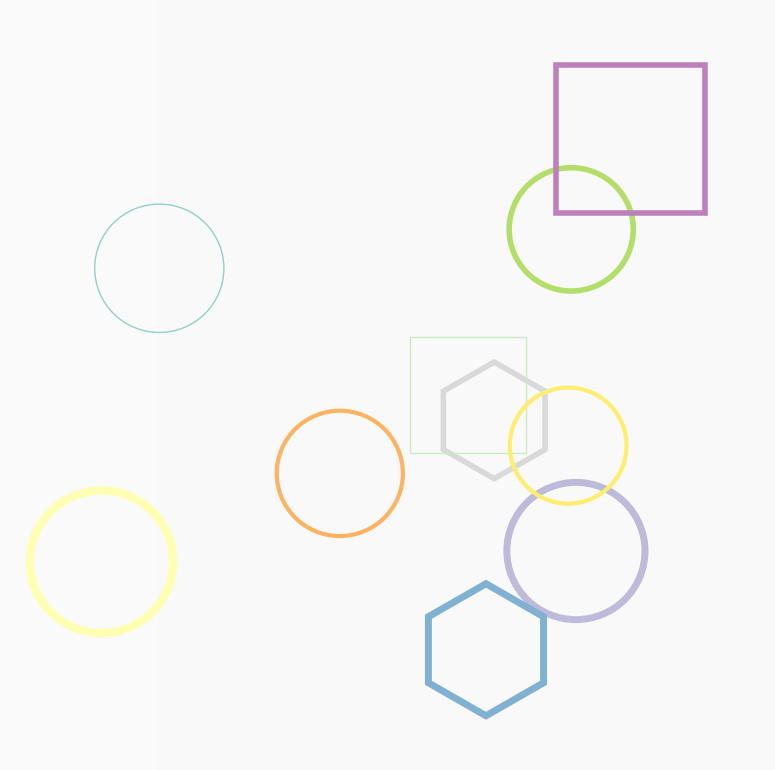[{"shape": "circle", "thickness": 0.5, "radius": 0.42, "center": [0.206, 0.652]}, {"shape": "circle", "thickness": 3, "radius": 0.46, "center": [0.131, 0.27]}, {"shape": "circle", "thickness": 2.5, "radius": 0.45, "center": [0.743, 0.284]}, {"shape": "hexagon", "thickness": 2.5, "radius": 0.43, "center": [0.627, 0.156]}, {"shape": "circle", "thickness": 1.5, "radius": 0.41, "center": [0.438, 0.385]}, {"shape": "circle", "thickness": 2, "radius": 0.4, "center": [0.737, 0.702]}, {"shape": "hexagon", "thickness": 2, "radius": 0.38, "center": [0.638, 0.454]}, {"shape": "square", "thickness": 2, "radius": 0.48, "center": [0.814, 0.819]}, {"shape": "square", "thickness": 0.5, "radius": 0.37, "center": [0.604, 0.487]}, {"shape": "circle", "thickness": 1.5, "radius": 0.38, "center": [0.733, 0.421]}]